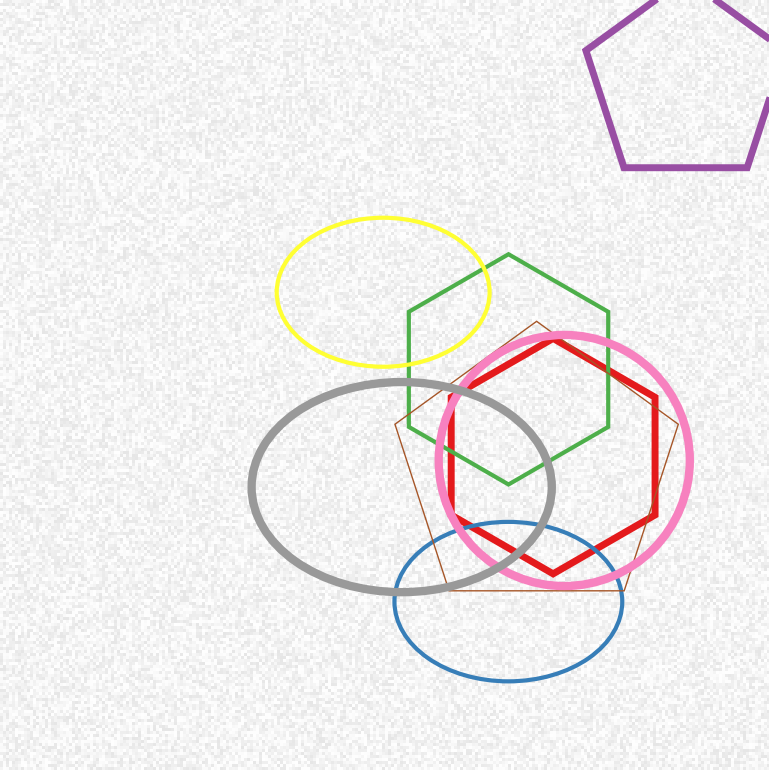[{"shape": "hexagon", "thickness": 2.5, "radius": 0.76, "center": [0.718, 0.408]}, {"shape": "oval", "thickness": 1.5, "radius": 0.74, "center": [0.66, 0.219]}, {"shape": "hexagon", "thickness": 1.5, "radius": 0.75, "center": [0.66, 0.52]}, {"shape": "pentagon", "thickness": 2.5, "radius": 0.68, "center": [0.89, 0.892]}, {"shape": "oval", "thickness": 1.5, "radius": 0.69, "center": [0.498, 0.62]}, {"shape": "pentagon", "thickness": 0.5, "radius": 0.97, "center": [0.697, 0.389]}, {"shape": "circle", "thickness": 3, "radius": 0.82, "center": [0.733, 0.402]}, {"shape": "oval", "thickness": 3, "radius": 0.97, "center": [0.522, 0.367]}]